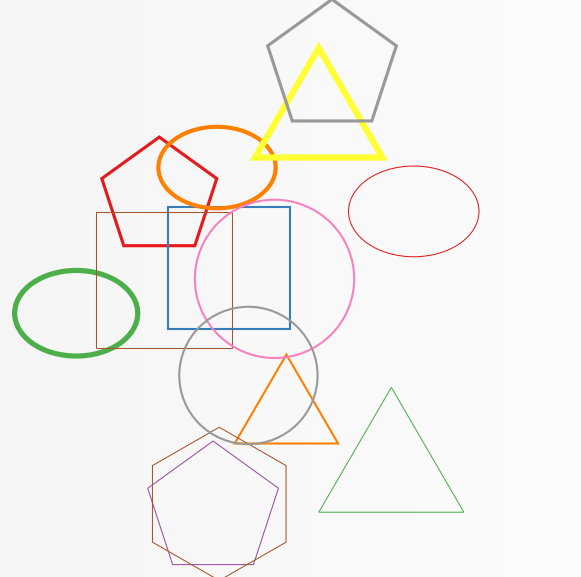[{"shape": "oval", "thickness": 0.5, "radius": 0.56, "center": [0.712, 0.633]}, {"shape": "pentagon", "thickness": 1.5, "radius": 0.52, "center": [0.274, 0.658]}, {"shape": "square", "thickness": 1, "radius": 0.53, "center": [0.394, 0.535]}, {"shape": "oval", "thickness": 2.5, "radius": 0.53, "center": [0.131, 0.457]}, {"shape": "triangle", "thickness": 0.5, "radius": 0.72, "center": [0.673, 0.184]}, {"shape": "pentagon", "thickness": 0.5, "radius": 0.59, "center": [0.367, 0.117]}, {"shape": "oval", "thickness": 2, "radius": 0.5, "center": [0.373, 0.709]}, {"shape": "triangle", "thickness": 1, "radius": 0.51, "center": [0.493, 0.283]}, {"shape": "triangle", "thickness": 3, "radius": 0.63, "center": [0.548, 0.79]}, {"shape": "square", "thickness": 0.5, "radius": 0.59, "center": [0.282, 0.515]}, {"shape": "hexagon", "thickness": 0.5, "radius": 0.66, "center": [0.377, 0.127]}, {"shape": "circle", "thickness": 1, "radius": 0.69, "center": [0.472, 0.516]}, {"shape": "circle", "thickness": 1, "radius": 0.59, "center": [0.427, 0.349]}, {"shape": "pentagon", "thickness": 1.5, "radius": 0.58, "center": [0.571, 0.884]}]